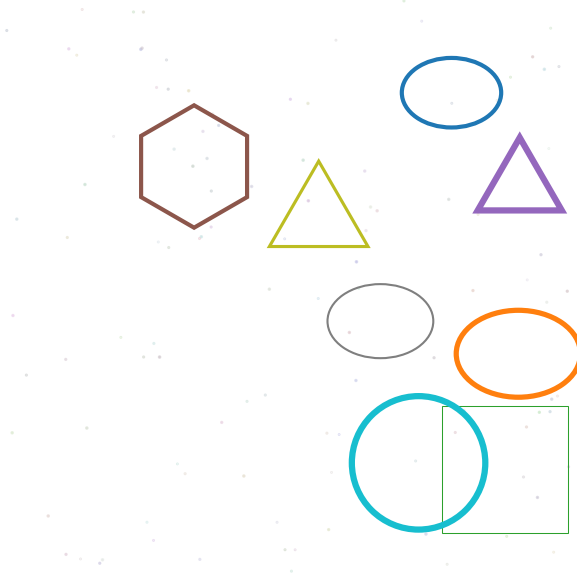[{"shape": "oval", "thickness": 2, "radius": 0.43, "center": [0.782, 0.839]}, {"shape": "oval", "thickness": 2.5, "radius": 0.54, "center": [0.898, 0.387]}, {"shape": "square", "thickness": 0.5, "radius": 0.55, "center": [0.874, 0.186]}, {"shape": "triangle", "thickness": 3, "radius": 0.42, "center": [0.9, 0.677]}, {"shape": "hexagon", "thickness": 2, "radius": 0.53, "center": [0.336, 0.711]}, {"shape": "oval", "thickness": 1, "radius": 0.46, "center": [0.659, 0.443]}, {"shape": "triangle", "thickness": 1.5, "radius": 0.49, "center": [0.552, 0.622]}, {"shape": "circle", "thickness": 3, "radius": 0.58, "center": [0.725, 0.198]}]